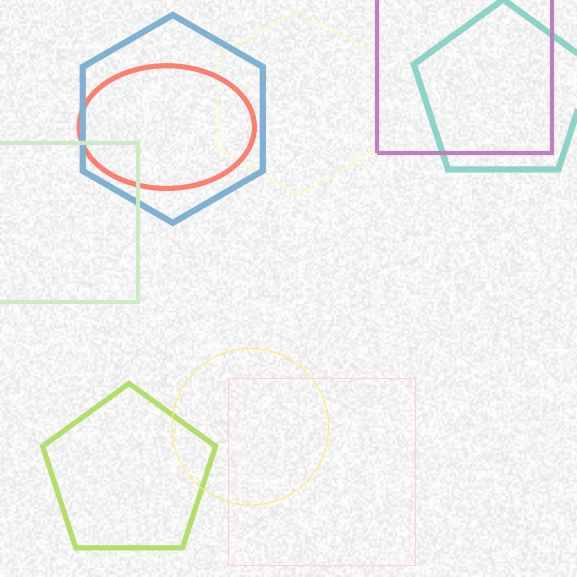[{"shape": "pentagon", "thickness": 3, "radius": 0.81, "center": [0.871, 0.837]}, {"shape": "hexagon", "thickness": 0.5, "radius": 0.8, "center": [0.516, 0.821]}, {"shape": "oval", "thickness": 2.5, "radius": 0.76, "center": [0.289, 0.779]}, {"shape": "hexagon", "thickness": 3, "radius": 0.9, "center": [0.299, 0.793]}, {"shape": "pentagon", "thickness": 2.5, "radius": 0.79, "center": [0.224, 0.178]}, {"shape": "square", "thickness": 0.5, "radius": 0.81, "center": [0.557, 0.183]}, {"shape": "square", "thickness": 2, "radius": 0.75, "center": [0.804, 0.885]}, {"shape": "square", "thickness": 2, "radius": 0.69, "center": [0.101, 0.614]}, {"shape": "circle", "thickness": 0.5, "radius": 0.68, "center": [0.433, 0.26]}]